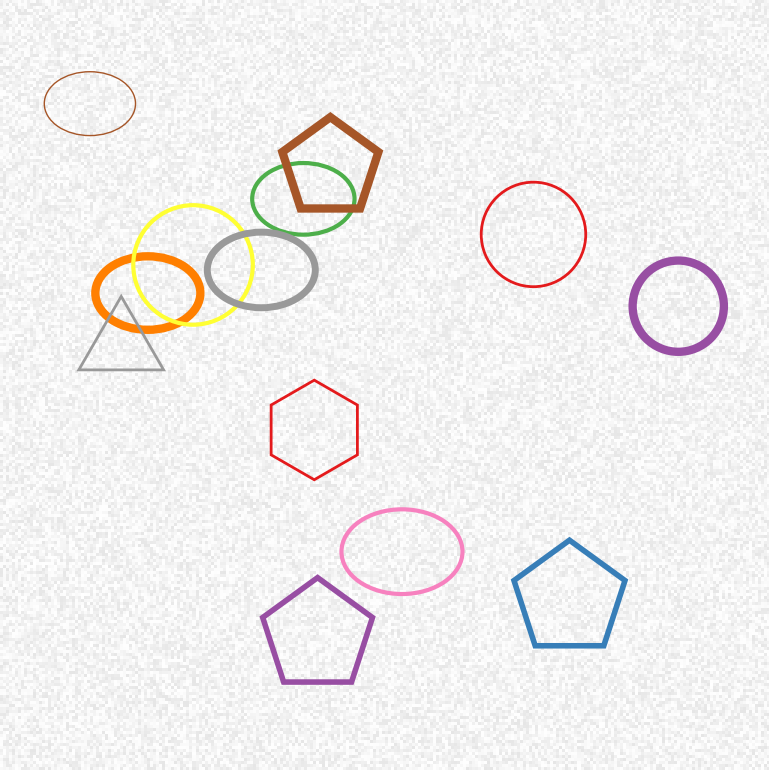[{"shape": "hexagon", "thickness": 1, "radius": 0.32, "center": [0.408, 0.442]}, {"shape": "circle", "thickness": 1, "radius": 0.34, "center": [0.693, 0.696]}, {"shape": "pentagon", "thickness": 2, "radius": 0.38, "center": [0.74, 0.223]}, {"shape": "oval", "thickness": 1.5, "radius": 0.33, "center": [0.394, 0.742]}, {"shape": "pentagon", "thickness": 2, "radius": 0.37, "center": [0.412, 0.175]}, {"shape": "circle", "thickness": 3, "radius": 0.3, "center": [0.881, 0.602]}, {"shape": "oval", "thickness": 3, "radius": 0.34, "center": [0.192, 0.619]}, {"shape": "circle", "thickness": 1.5, "radius": 0.39, "center": [0.251, 0.656]}, {"shape": "pentagon", "thickness": 3, "radius": 0.33, "center": [0.429, 0.782]}, {"shape": "oval", "thickness": 0.5, "radius": 0.3, "center": [0.117, 0.865]}, {"shape": "oval", "thickness": 1.5, "radius": 0.39, "center": [0.522, 0.284]}, {"shape": "oval", "thickness": 2.5, "radius": 0.35, "center": [0.339, 0.649]}, {"shape": "triangle", "thickness": 1, "radius": 0.32, "center": [0.157, 0.551]}]